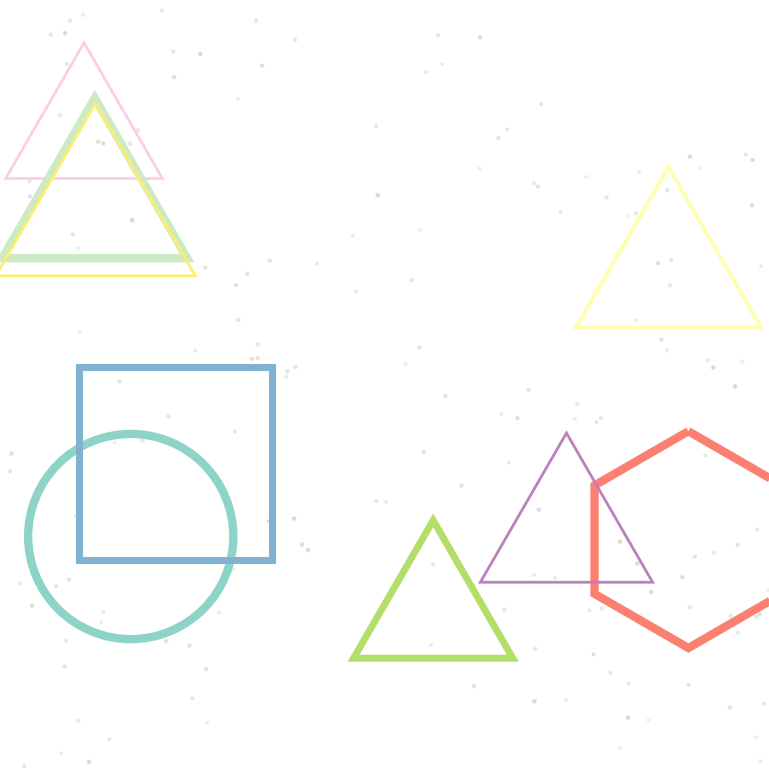[{"shape": "circle", "thickness": 3, "radius": 0.67, "center": [0.17, 0.303]}, {"shape": "triangle", "thickness": 1.5, "radius": 0.69, "center": [0.868, 0.644]}, {"shape": "hexagon", "thickness": 3, "radius": 0.7, "center": [0.894, 0.299]}, {"shape": "square", "thickness": 2.5, "radius": 0.63, "center": [0.228, 0.398]}, {"shape": "triangle", "thickness": 2.5, "radius": 0.6, "center": [0.563, 0.205]}, {"shape": "triangle", "thickness": 1, "radius": 0.59, "center": [0.109, 0.827]}, {"shape": "triangle", "thickness": 1, "radius": 0.65, "center": [0.736, 0.308]}, {"shape": "triangle", "thickness": 3, "radius": 0.69, "center": [0.123, 0.734]}, {"shape": "triangle", "thickness": 1, "radius": 0.75, "center": [0.124, 0.717]}]